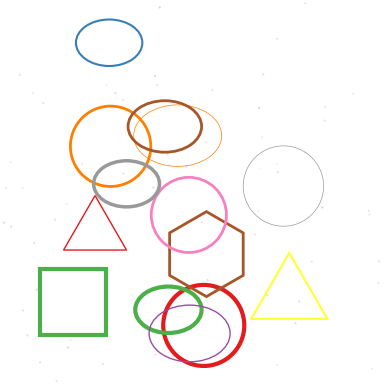[{"shape": "circle", "thickness": 3, "radius": 0.53, "center": [0.529, 0.155]}, {"shape": "triangle", "thickness": 1, "radius": 0.47, "center": [0.247, 0.398]}, {"shape": "oval", "thickness": 1.5, "radius": 0.43, "center": [0.283, 0.889]}, {"shape": "oval", "thickness": 3, "radius": 0.43, "center": [0.437, 0.195]}, {"shape": "square", "thickness": 3, "radius": 0.43, "center": [0.189, 0.215]}, {"shape": "oval", "thickness": 1, "radius": 0.53, "center": [0.493, 0.134]}, {"shape": "circle", "thickness": 2, "radius": 0.52, "center": [0.287, 0.62]}, {"shape": "oval", "thickness": 0.5, "radius": 0.57, "center": [0.462, 0.648]}, {"shape": "triangle", "thickness": 1.5, "radius": 0.57, "center": [0.751, 0.229]}, {"shape": "oval", "thickness": 2, "radius": 0.48, "center": [0.428, 0.672]}, {"shape": "hexagon", "thickness": 2, "radius": 0.55, "center": [0.536, 0.34]}, {"shape": "circle", "thickness": 2, "radius": 0.49, "center": [0.49, 0.442]}, {"shape": "circle", "thickness": 0.5, "radius": 0.52, "center": [0.736, 0.517]}, {"shape": "oval", "thickness": 2.5, "radius": 0.43, "center": [0.329, 0.523]}]